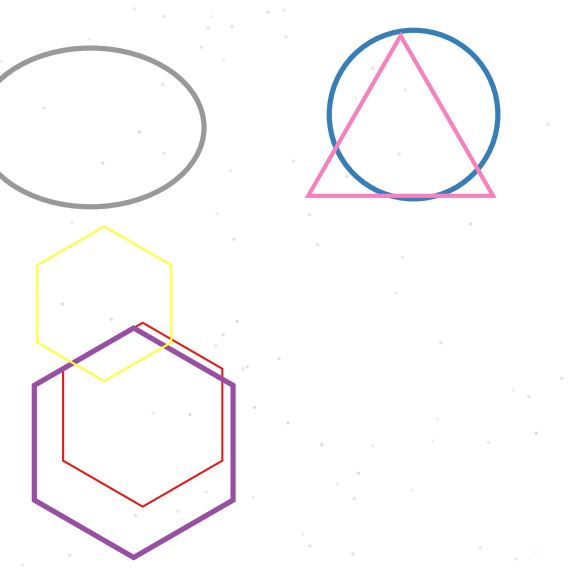[{"shape": "hexagon", "thickness": 1, "radius": 0.8, "center": [0.247, 0.281]}, {"shape": "circle", "thickness": 2.5, "radius": 0.73, "center": [0.716, 0.801]}, {"shape": "hexagon", "thickness": 2.5, "radius": 0.99, "center": [0.231, 0.232]}, {"shape": "hexagon", "thickness": 1, "radius": 0.67, "center": [0.181, 0.473]}, {"shape": "triangle", "thickness": 2, "radius": 0.92, "center": [0.694, 0.752]}, {"shape": "oval", "thickness": 2.5, "radius": 0.98, "center": [0.157, 0.778]}]